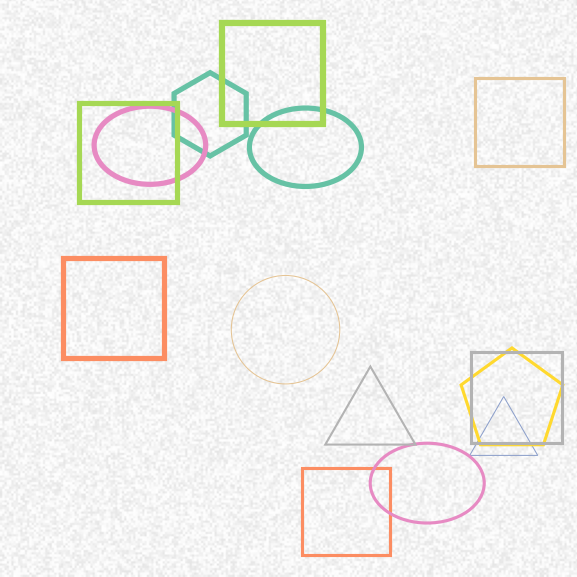[{"shape": "oval", "thickness": 2.5, "radius": 0.49, "center": [0.529, 0.744]}, {"shape": "hexagon", "thickness": 2.5, "radius": 0.36, "center": [0.364, 0.801]}, {"shape": "square", "thickness": 1.5, "radius": 0.38, "center": [0.6, 0.113]}, {"shape": "square", "thickness": 2.5, "radius": 0.44, "center": [0.196, 0.465]}, {"shape": "triangle", "thickness": 0.5, "radius": 0.34, "center": [0.872, 0.245]}, {"shape": "oval", "thickness": 1.5, "radius": 0.49, "center": [0.74, 0.163]}, {"shape": "oval", "thickness": 2.5, "radius": 0.48, "center": [0.26, 0.748]}, {"shape": "square", "thickness": 2.5, "radius": 0.43, "center": [0.222, 0.735]}, {"shape": "square", "thickness": 3, "radius": 0.44, "center": [0.471, 0.872]}, {"shape": "pentagon", "thickness": 1.5, "radius": 0.46, "center": [0.887, 0.304]}, {"shape": "square", "thickness": 1.5, "radius": 0.38, "center": [0.9, 0.788]}, {"shape": "circle", "thickness": 0.5, "radius": 0.47, "center": [0.494, 0.428]}, {"shape": "square", "thickness": 1.5, "radius": 0.39, "center": [0.894, 0.31]}, {"shape": "triangle", "thickness": 1, "radius": 0.45, "center": [0.641, 0.274]}]